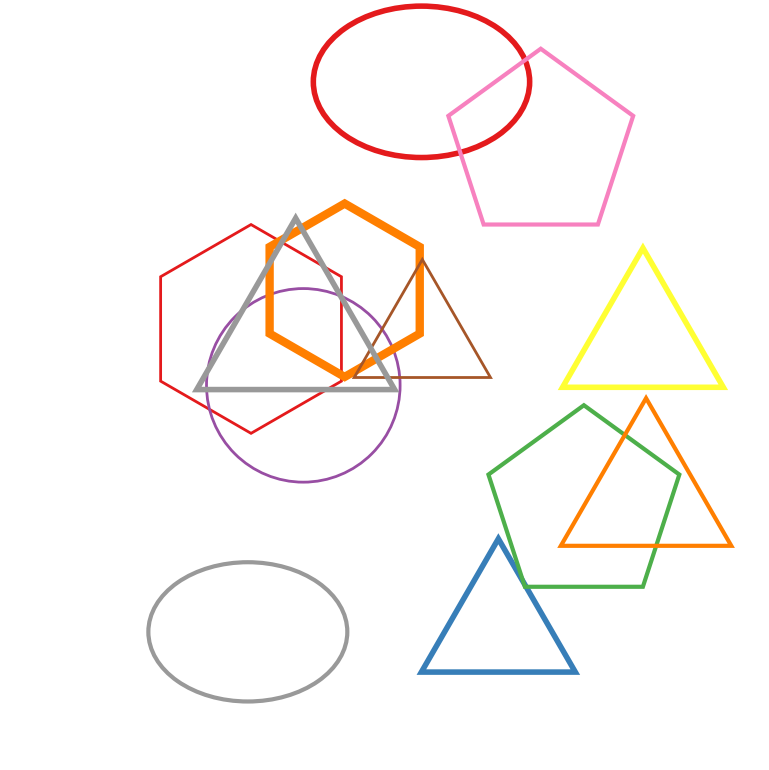[{"shape": "oval", "thickness": 2, "radius": 0.7, "center": [0.547, 0.894]}, {"shape": "hexagon", "thickness": 1, "radius": 0.68, "center": [0.326, 0.573]}, {"shape": "triangle", "thickness": 2, "radius": 0.58, "center": [0.647, 0.185]}, {"shape": "pentagon", "thickness": 1.5, "radius": 0.65, "center": [0.758, 0.343]}, {"shape": "circle", "thickness": 1, "radius": 0.63, "center": [0.394, 0.5]}, {"shape": "triangle", "thickness": 1.5, "radius": 0.64, "center": [0.839, 0.355]}, {"shape": "hexagon", "thickness": 3, "radius": 0.56, "center": [0.448, 0.623]}, {"shape": "triangle", "thickness": 2, "radius": 0.6, "center": [0.835, 0.557]}, {"shape": "triangle", "thickness": 1, "radius": 0.51, "center": [0.548, 0.561]}, {"shape": "pentagon", "thickness": 1.5, "radius": 0.63, "center": [0.702, 0.811]}, {"shape": "triangle", "thickness": 2, "radius": 0.74, "center": [0.384, 0.568]}, {"shape": "oval", "thickness": 1.5, "radius": 0.65, "center": [0.322, 0.179]}]